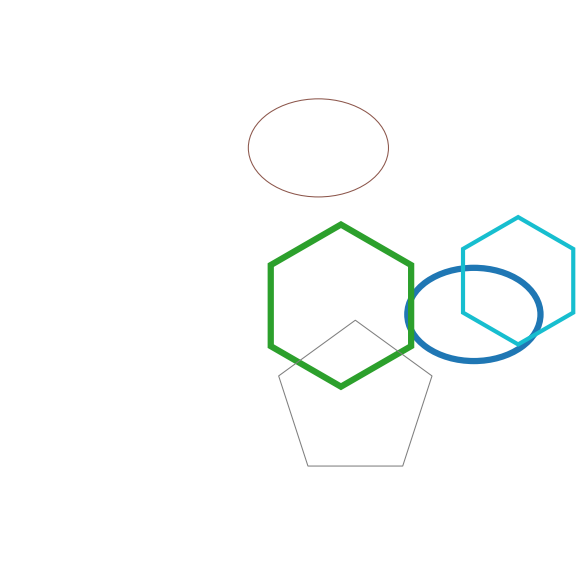[{"shape": "oval", "thickness": 3, "radius": 0.58, "center": [0.821, 0.455]}, {"shape": "hexagon", "thickness": 3, "radius": 0.7, "center": [0.59, 0.47]}, {"shape": "oval", "thickness": 0.5, "radius": 0.61, "center": [0.551, 0.743]}, {"shape": "pentagon", "thickness": 0.5, "radius": 0.7, "center": [0.615, 0.305]}, {"shape": "hexagon", "thickness": 2, "radius": 0.55, "center": [0.897, 0.513]}]